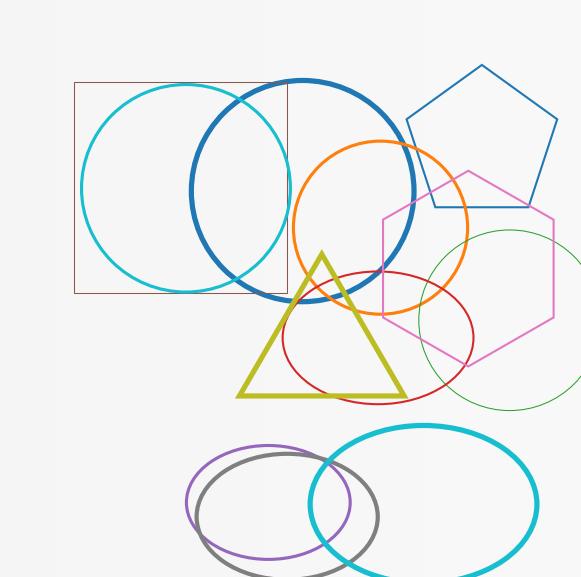[{"shape": "circle", "thickness": 2.5, "radius": 0.96, "center": [0.521, 0.668]}, {"shape": "pentagon", "thickness": 1, "radius": 0.68, "center": [0.829, 0.75]}, {"shape": "circle", "thickness": 1.5, "radius": 0.75, "center": [0.655, 0.605]}, {"shape": "circle", "thickness": 0.5, "radius": 0.78, "center": [0.877, 0.445]}, {"shape": "oval", "thickness": 1, "radius": 0.82, "center": [0.65, 0.414]}, {"shape": "oval", "thickness": 1.5, "radius": 0.7, "center": [0.462, 0.129]}, {"shape": "square", "thickness": 0.5, "radius": 0.92, "center": [0.311, 0.674]}, {"shape": "hexagon", "thickness": 1, "radius": 0.85, "center": [0.806, 0.534]}, {"shape": "oval", "thickness": 2, "radius": 0.78, "center": [0.494, 0.104]}, {"shape": "triangle", "thickness": 2.5, "radius": 0.82, "center": [0.554, 0.395]}, {"shape": "oval", "thickness": 2.5, "radius": 0.98, "center": [0.729, 0.126]}, {"shape": "circle", "thickness": 1.5, "radius": 0.9, "center": [0.32, 0.673]}]